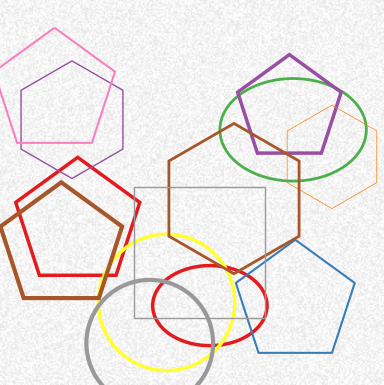[{"shape": "oval", "thickness": 2.5, "radius": 0.74, "center": [0.545, 0.206]}, {"shape": "pentagon", "thickness": 2.5, "radius": 0.85, "center": [0.202, 0.422]}, {"shape": "pentagon", "thickness": 1.5, "radius": 0.81, "center": [0.767, 0.215]}, {"shape": "oval", "thickness": 2, "radius": 0.95, "center": [0.761, 0.663]}, {"shape": "pentagon", "thickness": 2.5, "radius": 0.71, "center": [0.752, 0.717]}, {"shape": "hexagon", "thickness": 1, "radius": 0.76, "center": [0.187, 0.689]}, {"shape": "hexagon", "thickness": 0.5, "radius": 0.67, "center": [0.862, 0.593]}, {"shape": "circle", "thickness": 2.5, "radius": 0.89, "center": [0.433, 0.214]}, {"shape": "pentagon", "thickness": 3, "radius": 0.83, "center": [0.159, 0.36]}, {"shape": "hexagon", "thickness": 2, "radius": 0.98, "center": [0.608, 0.484]}, {"shape": "pentagon", "thickness": 1.5, "radius": 0.83, "center": [0.142, 0.763]}, {"shape": "circle", "thickness": 3, "radius": 0.82, "center": [0.389, 0.108]}, {"shape": "square", "thickness": 1, "radius": 0.85, "center": [0.517, 0.345]}]